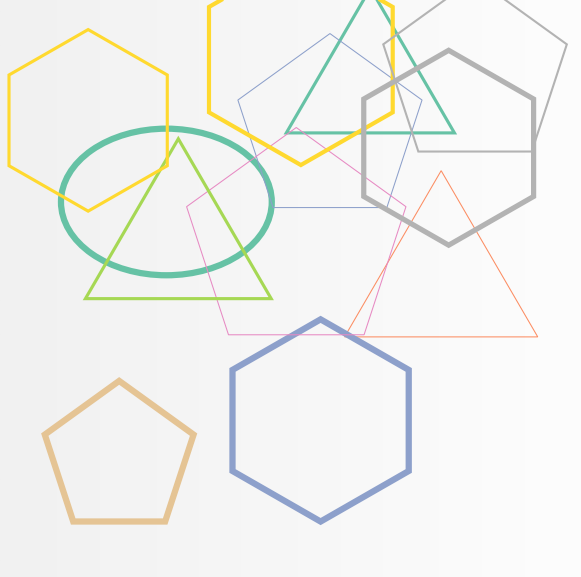[{"shape": "triangle", "thickness": 1.5, "radius": 0.83, "center": [0.637, 0.852]}, {"shape": "oval", "thickness": 3, "radius": 0.91, "center": [0.286, 0.649]}, {"shape": "triangle", "thickness": 0.5, "radius": 0.96, "center": [0.759, 0.512]}, {"shape": "hexagon", "thickness": 3, "radius": 0.88, "center": [0.552, 0.271]}, {"shape": "pentagon", "thickness": 0.5, "radius": 0.83, "center": [0.568, 0.774]}, {"shape": "pentagon", "thickness": 0.5, "radius": 0.99, "center": [0.51, 0.58]}, {"shape": "triangle", "thickness": 1.5, "radius": 0.92, "center": [0.307, 0.574]}, {"shape": "hexagon", "thickness": 2, "radius": 0.91, "center": [0.518, 0.896]}, {"shape": "hexagon", "thickness": 1.5, "radius": 0.79, "center": [0.152, 0.791]}, {"shape": "pentagon", "thickness": 3, "radius": 0.67, "center": [0.205, 0.205]}, {"shape": "hexagon", "thickness": 2.5, "radius": 0.84, "center": [0.772, 0.743]}, {"shape": "pentagon", "thickness": 1, "radius": 0.83, "center": [0.817, 0.871]}]